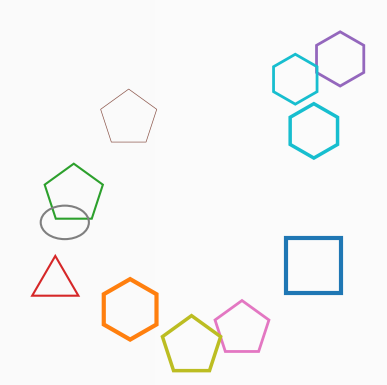[{"shape": "square", "thickness": 3, "radius": 0.36, "center": [0.809, 0.31]}, {"shape": "hexagon", "thickness": 3, "radius": 0.39, "center": [0.336, 0.197]}, {"shape": "pentagon", "thickness": 1.5, "radius": 0.39, "center": [0.19, 0.496]}, {"shape": "triangle", "thickness": 1.5, "radius": 0.34, "center": [0.143, 0.266]}, {"shape": "hexagon", "thickness": 2, "radius": 0.35, "center": [0.878, 0.847]}, {"shape": "pentagon", "thickness": 0.5, "radius": 0.38, "center": [0.332, 0.693]}, {"shape": "pentagon", "thickness": 2, "radius": 0.37, "center": [0.624, 0.146]}, {"shape": "oval", "thickness": 1.5, "radius": 0.31, "center": [0.167, 0.422]}, {"shape": "pentagon", "thickness": 2.5, "radius": 0.39, "center": [0.494, 0.101]}, {"shape": "hexagon", "thickness": 2, "radius": 0.32, "center": [0.762, 0.794]}, {"shape": "hexagon", "thickness": 2.5, "radius": 0.35, "center": [0.81, 0.66]}]